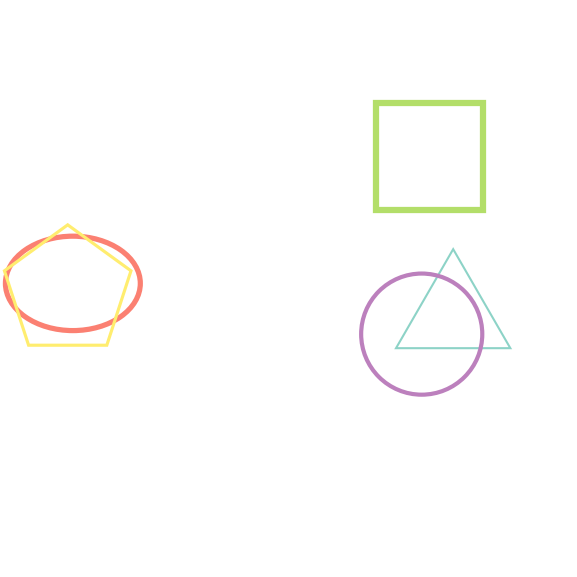[{"shape": "triangle", "thickness": 1, "radius": 0.57, "center": [0.785, 0.453]}, {"shape": "oval", "thickness": 2.5, "radius": 0.58, "center": [0.126, 0.508]}, {"shape": "square", "thickness": 3, "radius": 0.46, "center": [0.743, 0.728]}, {"shape": "circle", "thickness": 2, "radius": 0.52, "center": [0.73, 0.421]}, {"shape": "pentagon", "thickness": 1.5, "radius": 0.58, "center": [0.117, 0.495]}]